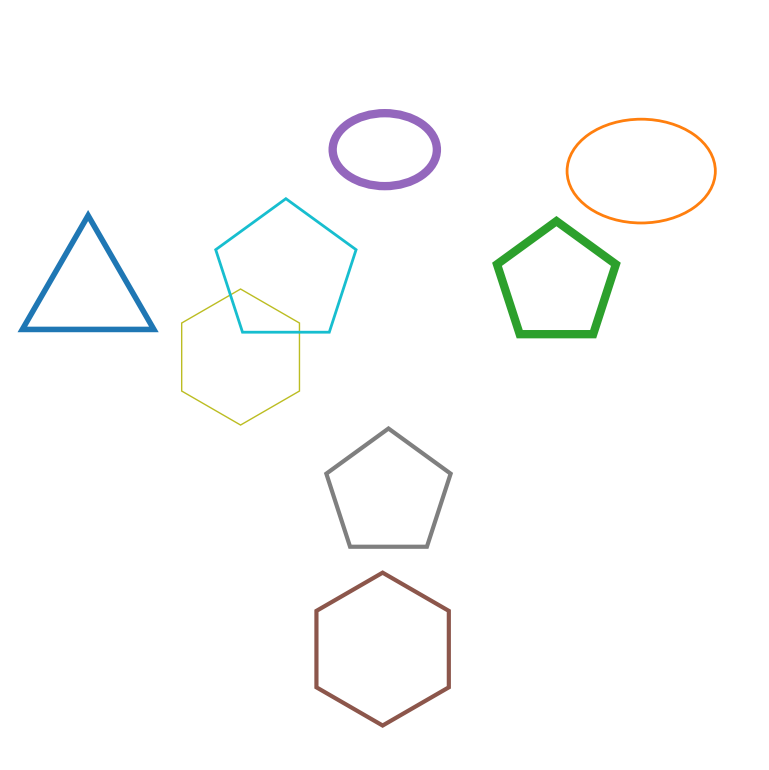[{"shape": "triangle", "thickness": 2, "radius": 0.49, "center": [0.114, 0.621]}, {"shape": "oval", "thickness": 1, "radius": 0.48, "center": [0.833, 0.778]}, {"shape": "pentagon", "thickness": 3, "radius": 0.41, "center": [0.723, 0.632]}, {"shape": "oval", "thickness": 3, "radius": 0.34, "center": [0.5, 0.806]}, {"shape": "hexagon", "thickness": 1.5, "radius": 0.5, "center": [0.497, 0.157]}, {"shape": "pentagon", "thickness": 1.5, "radius": 0.42, "center": [0.505, 0.359]}, {"shape": "hexagon", "thickness": 0.5, "radius": 0.44, "center": [0.312, 0.536]}, {"shape": "pentagon", "thickness": 1, "radius": 0.48, "center": [0.371, 0.646]}]